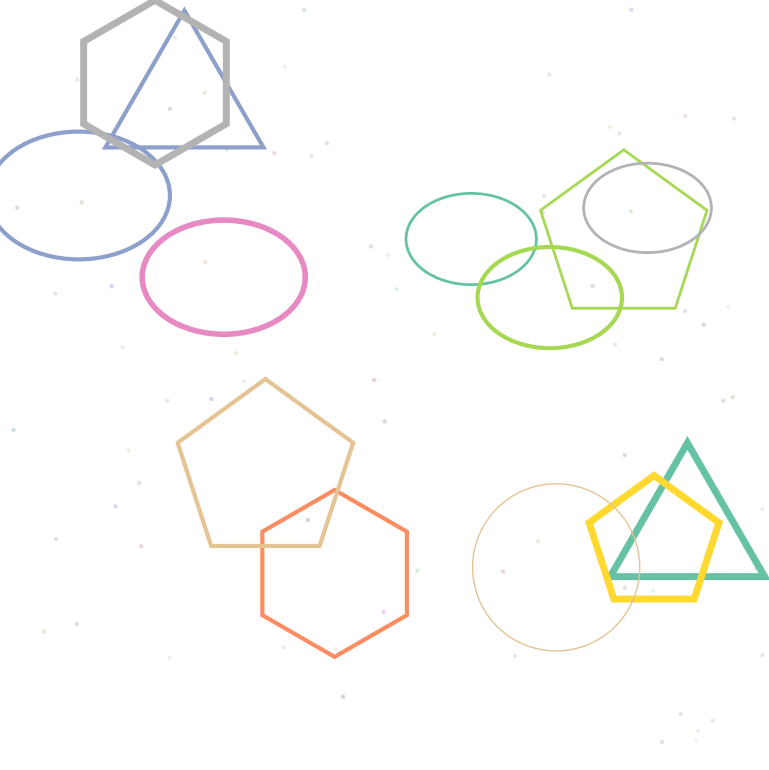[{"shape": "triangle", "thickness": 2.5, "radius": 0.58, "center": [0.893, 0.309]}, {"shape": "oval", "thickness": 1, "radius": 0.42, "center": [0.612, 0.69]}, {"shape": "hexagon", "thickness": 1.5, "radius": 0.54, "center": [0.435, 0.255]}, {"shape": "triangle", "thickness": 1.5, "radius": 0.59, "center": [0.239, 0.868]}, {"shape": "oval", "thickness": 1.5, "radius": 0.59, "center": [0.102, 0.746]}, {"shape": "oval", "thickness": 2, "radius": 0.53, "center": [0.291, 0.64]}, {"shape": "pentagon", "thickness": 1, "radius": 0.57, "center": [0.81, 0.692]}, {"shape": "oval", "thickness": 1.5, "radius": 0.47, "center": [0.714, 0.614]}, {"shape": "pentagon", "thickness": 2.5, "radius": 0.44, "center": [0.849, 0.294]}, {"shape": "circle", "thickness": 0.5, "radius": 0.54, "center": [0.722, 0.263]}, {"shape": "pentagon", "thickness": 1.5, "radius": 0.6, "center": [0.345, 0.388]}, {"shape": "oval", "thickness": 1, "radius": 0.41, "center": [0.841, 0.73]}, {"shape": "hexagon", "thickness": 2.5, "radius": 0.53, "center": [0.201, 0.893]}]